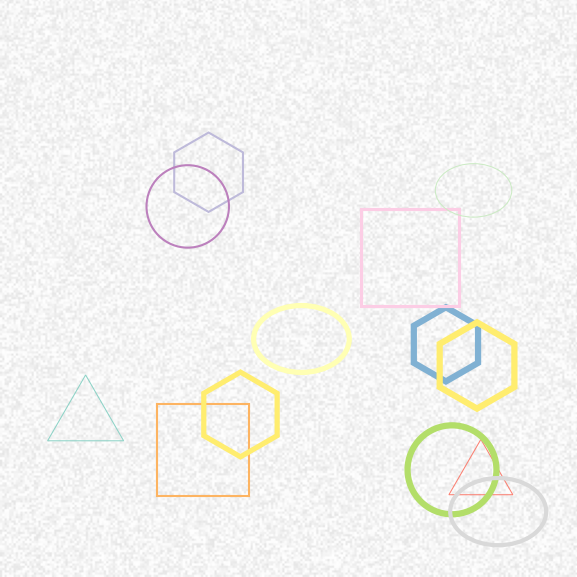[{"shape": "triangle", "thickness": 0.5, "radius": 0.38, "center": [0.148, 0.274]}, {"shape": "oval", "thickness": 2.5, "radius": 0.41, "center": [0.522, 0.412]}, {"shape": "hexagon", "thickness": 1, "radius": 0.34, "center": [0.361, 0.701]}, {"shape": "triangle", "thickness": 0.5, "radius": 0.32, "center": [0.833, 0.174]}, {"shape": "hexagon", "thickness": 3, "radius": 0.32, "center": [0.772, 0.403]}, {"shape": "square", "thickness": 1, "radius": 0.4, "center": [0.352, 0.22]}, {"shape": "circle", "thickness": 3, "radius": 0.38, "center": [0.783, 0.186]}, {"shape": "square", "thickness": 1.5, "radius": 0.42, "center": [0.711, 0.553]}, {"shape": "oval", "thickness": 2, "radius": 0.42, "center": [0.863, 0.113]}, {"shape": "circle", "thickness": 1, "radius": 0.36, "center": [0.325, 0.642]}, {"shape": "oval", "thickness": 0.5, "radius": 0.33, "center": [0.82, 0.669]}, {"shape": "hexagon", "thickness": 3, "radius": 0.37, "center": [0.826, 0.366]}, {"shape": "hexagon", "thickness": 2.5, "radius": 0.37, "center": [0.416, 0.281]}]